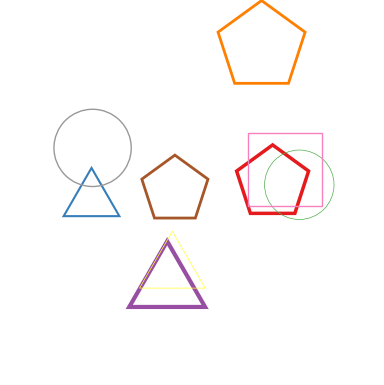[{"shape": "pentagon", "thickness": 2.5, "radius": 0.49, "center": [0.708, 0.525]}, {"shape": "triangle", "thickness": 1.5, "radius": 0.42, "center": [0.238, 0.48]}, {"shape": "circle", "thickness": 0.5, "radius": 0.45, "center": [0.777, 0.52]}, {"shape": "triangle", "thickness": 3, "radius": 0.57, "center": [0.434, 0.26]}, {"shape": "pentagon", "thickness": 2, "radius": 0.59, "center": [0.679, 0.88]}, {"shape": "triangle", "thickness": 0.5, "radius": 0.49, "center": [0.448, 0.301]}, {"shape": "pentagon", "thickness": 2, "radius": 0.45, "center": [0.454, 0.507]}, {"shape": "square", "thickness": 1, "radius": 0.47, "center": [0.74, 0.559]}, {"shape": "circle", "thickness": 1, "radius": 0.5, "center": [0.24, 0.616]}]